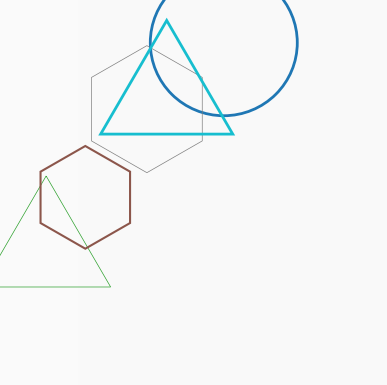[{"shape": "circle", "thickness": 2, "radius": 0.95, "center": [0.578, 0.889]}, {"shape": "triangle", "thickness": 0.5, "radius": 0.96, "center": [0.119, 0.351]}, {"shape": "hexagon", "thickness": 1.5, "radius": 0.67, "center": [0.22, 0.487]}, {"shape": "hexagon", "thickness": 0.5, "radius": 0.82, "center": [0.379, 0.716]}, {"shape": "triangle", "thickness": 2, "radius": 0.98, "center": [0.43, 0.75]}]